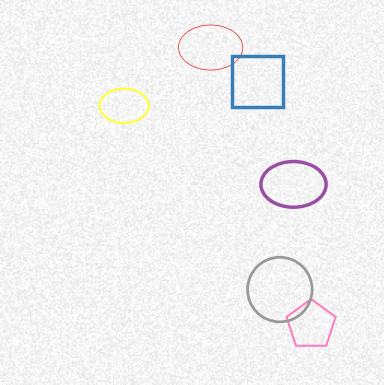[{"shape": "oval", "thickness": 0.5, "radius": 0.42, "center": [0.547, 0.877]}, {"shape": "square", "thickness": 2.5, "radius": 0.33, "center": [0.669, 0.788]}, {"shape": "oval", "thickness": 2.5, "radius": 0.42, "center": [0.762, 0.521]}, {"shape": "oval", "thickness": 1.5, "radius": 0.32, "center": [0.322, 0.725]}, {"shape": "pentagon", "thickness": 1.5, "radius": 0.33, "center": [0.808, 0.156]}, {"shape": "circle", "thickness": 2, "radius": 0.42, "center": [0.727, 0.248]}]